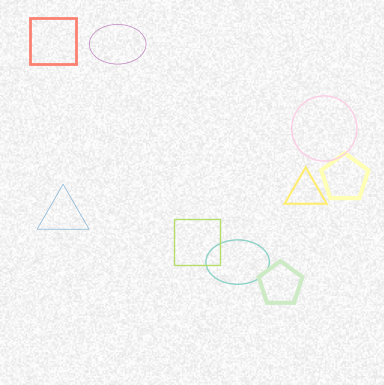[{"shape": "oval", "thickness": 1, "radius": 0.41, "center": [0.617, 0.319]}, {"shape": "pentagon", "thickness": 3, "radius": 0.32, "center": [0.896, 0.538]}, {"shape": "square", "thickness": 2, "radius": 0.3, "center": [0.137, 0.893]}, {"shape": "triangle", "thickness": 0.5, "radius": 0.39, "center": [0.164, 0.444]}, {"shape": "square", "thickness": 1, "radius": 0.3, "center": [0.511, 0.371]}, {"shape": "circle", "thickness": 1, "radius": 0.42, "center": [0.842, 0.666]}, {"shape": "oval", "thickness": 0.5, "radius": 0.37, "center": [0.306, 0.885]}, {"shape": "pentagon", "thickness": 3, "radius": 0.3, "center": [0.729, 0.262]}, {"shape": "triangle", "thickness": 1.5, "radius": 0.32, "center": [0.794, 0.502]}]